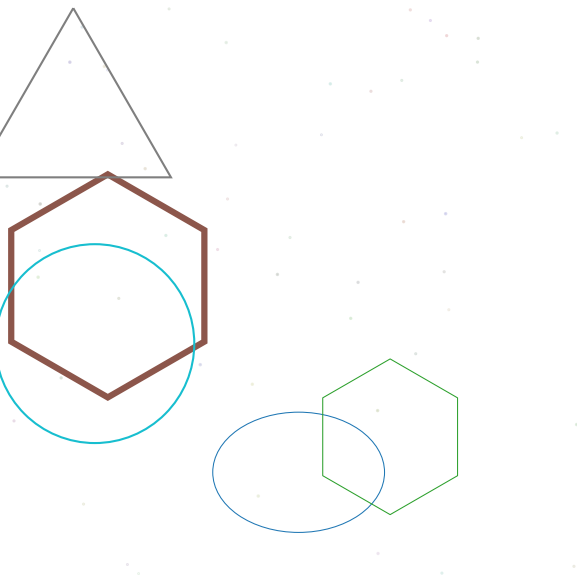[{"shape": "oval", "thickness": 0.5, "radius": 0.74, "center": [0.517, 0.181]}, {"shape": "hexagon", "thickness": 0.5, "radius": 0.67, "center": [0.676, 0.243]}, {"shape": "hexagon", "thickness": 3, "radius": 0.97, "center": [0.187, 0.504]}, {"shape": "triangle", "thickness": 1, "radius": 0.98, "center": [0.127, 0.79]}, {"shape": "circle", "thickness": 1, "radius": 0.86, "center": [0.164, 0.404]}]